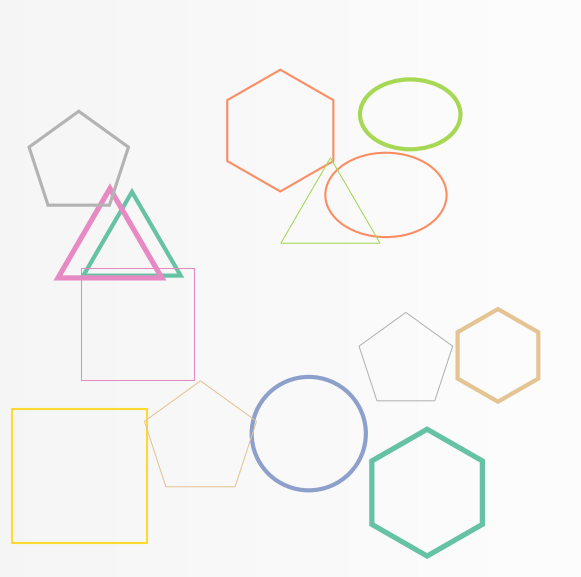[{"shape": "hexagon", "thickness": 2.5, "radius": 0.55, "center": [0.735, 0.146]}, {"shape": "triangle", "thickness": 2, "radius": 0.48, "center": [0.227, 0.57]}, {"shape": "hexagon", "thickness": 1, "radius": 0.53, "center": [0.482, 0.773]}, {"shape": "oval", "thickness": 1, "radius": 0.52, "center": [0.664, 0.662]}, {"shape": "circle", "thickness": 2, "radius": 0.49, "center": [0.531, 0.248]}, {"shape": "triangle", "thickness": 2.5, "radius": 0.52, "center": [0.189, 0.569]}, {"shape": "square", "thickness": 0.5, "radius": 0.49, "center": [0.236, 0.439]}, {"shape": "triangle", "thickness": 0.5, "radius": 0.49, "center": [0.569, 0.627]}, {"shape": "oval", "thickness": 2, "radius": 0.43, "center": [0.706, 0.801]}, {"shape": "square", "thickness": 1, "radius": 0.58, "center": [0.137, 0.175]}, {"shape": "hexagon", "thickness": 2, "radius": 0.4, "center": [0.857, 0.384]}, {"shape": "pentagon", "thickness": 0.5, "radius": 0.51, "center": [0.345, 0.238]}, {"shape": "pentagon", "thickness": 1.5, "radius": 0.45, "center": [0.135, 0.717]}, {"shape": "pentagon", "thickness": 0.5, "radius": 0.42, "center": [0.698, 0.374]}]